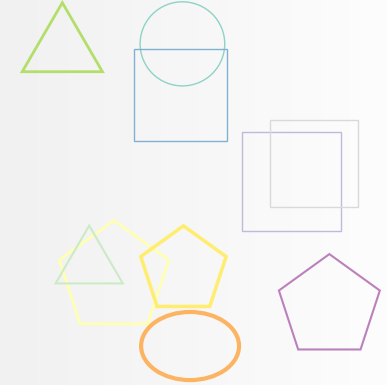[{"shape": "circle", "thickness": 1, "radius": 0.55, "center": [0.471, 0.886]}, {"shape": "pentagon", "thickness": 2, "radius": 0.74, "center": [0.294, 0.279]}, {"shape": "square", "thickness": 1, "radius": 0.64, "center": [0.752, 0.528]}, {"shape": "square", "thickness": 1, "radius": 0.6, "center": [0.466, 0.754]}, {"shape": "oval", "thickness": 3, "radius": 0.63, "center": [0.491, 0.101]}, {"shape": "triangle", "thickness": 2, "radius": 0.6, "center": [0.161, 0.874]}, {"shape": "square", "thickness": 1, "radius": 0.57, "center": [0.81, 0.576]}, {"shape": "pentagon", "thickness": 1.5, "radius": 0.68, "center": [0.85, 0.203]}, {"shape": "triangle", "thickness": 1.5, "radius": 0.5, "center": [0.23, 0.314]}, {"shape": "pentagon", "thickness": 2.5, "radius": 0.58, "center": [0.473, 0.298]}]